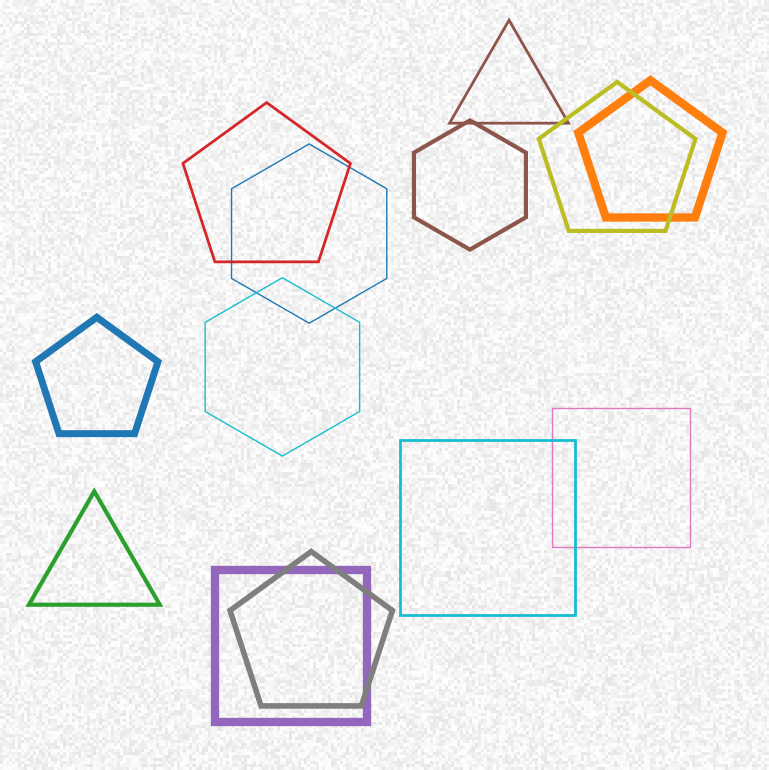[{"shape": "pentagon", "thickness": 2.5, "radius": 0.42, "center": [0.126, 0.504]}, {"shape": "hexagon", "thickness": 0.5, "radius": 0.58, "center": [0.402, 0.697]}, {"shape": "pentagon", "thickness": 3, "radius": 0.49, "center": [0.845, 0.797]}, {"shape": "triangle", "thickness": 1.5, "radius": 0.49, "center": [0.122, 0.264]}, {"shape": "pentagon", "thickness": 1, "radius": 0.57, "center": [0.346, 0.752]}, {"shape": "square", "thickness": 3, "radius": 0.49, "center": [0.378, 0.161]}, {"shape": "hexagon", "thickness": 1.5, "radius": 0.42, "center": [0.61, 0.76]}, {"shape": "triangle", "thickness": 1, "radius": 0.45, "center": [0.661, 0.885]}, {"shape": "square", "thickness": 0.5, "radius": 0.45, "center": [0.807, 0.38]}, {"shape": "pentagon", "thickness": 2, "radius": 0.55, "center": [0.404, 0.173]}, {"shape": "pentagon", "thickness": 1.5, "radius": 0.53, "center": [0.801, 0.787]}, {"shape": "hexagon", "thickness": 0.5, "radius": 0.58, "center": [0.367, 0.524]}, {"shape": "square", "thickness": 1, "radius": 0.57, "center": [0.633, 0.315]}]